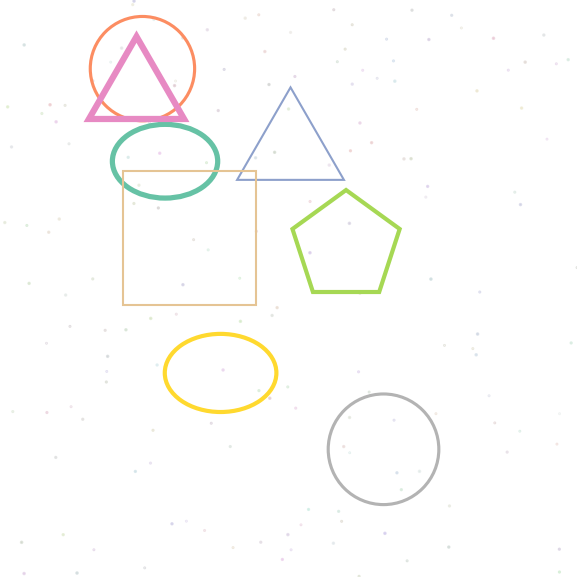[{"shape": "oval", "thickness": 2.5, "radius": 0.46, "center": [0.286, 0.72]}, {"shape": "circle", "thickness": 1.5, "radius": 0.45, "center": [0.247, 0.88]}, {"shape": "triangle", "thickness": 1, "radius": 0.53, "center": [0.503, 0.741]}, {"shape": "triangle", "thickness": 3, "radius": 0.48, "center": [0.236, 0.841]}, {"shape": "pentagon", "thickness": 2, "radius": 0.49, "center": [0.599, 0.572]}, {"shape": "oval", "thickness": 2, "radius": 0.48, "center": [0.382, 0.353]}, {"shape": "square", "thickness": 1, "radius": 0.58, "center": [0.328, 0.587]}, {"shape": "circle", "thickness": 1.5, "radius": 0.48, "center": [0.664, 0.221]}]